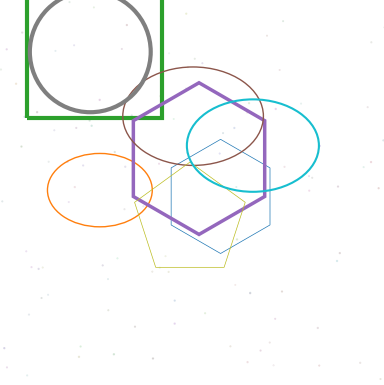[{"shape": "hexagon", "thickness": 0.5, "radius": 0.74, "center": [0.573, 0.49]}, {"shape": "oval", "thickness": 1, "radius": 0.68, "center": [0.259, 0.506]}, {"shape": "square", "thickness": 3, "radius": 0.88, "center": [0.246, 0.87]}, {"shape": "hexagon", "thickness": 2.5, "radius": 0.98, "center": [0.517, 0.588]}, {"shape": "oval", "thickness": 1, "radius": 0.91, "center": [0.502, 0.698]}, {"shape": "circle", "thickness": 3, "radius": 0.78, "center": [0.234, 0.865]}, {"shape": "pentagon", "thickness": 0.5, "radius": 0.76, "center": [0.493, 0.428]}, {"shape": "oval", "thickness": 1.5, "radius": 0.86, "center": [0.657, 0.622]}]